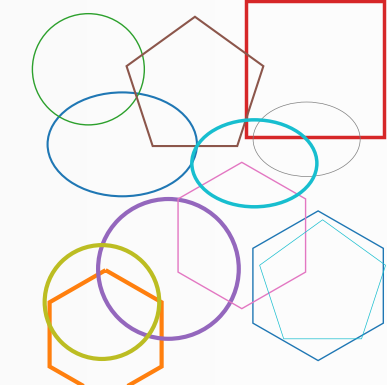[{"shape": "hexagon", "thickness": 1, "radius": 0.97, "center": [0.821, 0.258]}, {"shape": "oval", "thickness": 1.5, "radius": 0.96, "center": [0.316, 0.625]}, {"shape": "hexagon", "thickness": 3, "radius": 0.83, "center": [0.273, 0.131]}, {"shape": "circle", "thickness": 1, "radius": 0.72, "center": [0.228, 0.82]}, {"shape": "square", "thickness": 2.5, "radius": 0.89, "center": [0.812, 0.821]}, {"shape": "circle", "thickness": 3, "radius": 0.91, "center": [0.435, 0.302]}, {"shape": "pentagon", "thickness": 1.5, "radius": 0.93, "center": [0.503, 0.771]}, {"shape": "hexagon", "thickness": 1, "radius": 0.95, "center": [0.624, 0.388]}, {"shape": "oval", "thickness": 0.5, "radius": 0.69, "center": [0.791, 0.638]}, {"shape": "circle", "thickness": 3, "radius": 0.74, "center": [0.263, 0.215]}, {"shape": "oval", "thickness": 2.5, "radius": 0.81, "center": [0.656, 0.576]}, {"shape": "pentagon", "thickness": 0.5, "radius": 0.85, "center": [0.833, 0.258]}]